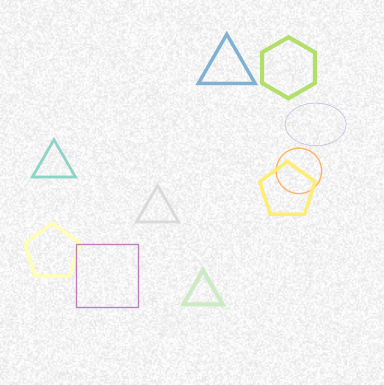[{"shape": "triangle", "thickness": 2, "radius": 0.32, "center": [0.14, 0.573]}, {"shape": "pentagon", "thickness": 2.5, "radius": 0.38, "center": [0.136, 0.344]}, {"shape": "oval", "thickness": 0.5, "radius": 0.4, "center": [0.82, 0.677]}, {"shape": "triangle", "thickness": 2.5, "radius": 0.43, "center": [0.589, 0.826]}, {"shape": "circle", "thickness": 1, "radius": 0.3, "center": [0.776, 0.556]}, {"shape": "hexagon", "thickness": 3, "radius": 0.4, "center": [0.749, 0.824]}, {"shape": "triangle", "thickness": 2, "radius": 0.32, "center": [0.409, 0.455]}, {"shape": "square", "thickness": 1, "radius": 0.4, "center": [0.278, 0.284]}, {"shape": "triangle", "thickness": 3, "radius": 0.29, "center": [0.527, 0.239]}, {"shape": "pentagon", "thickness": 2.5, "radius": 0.38, "center": [0.746, 0.505]}]